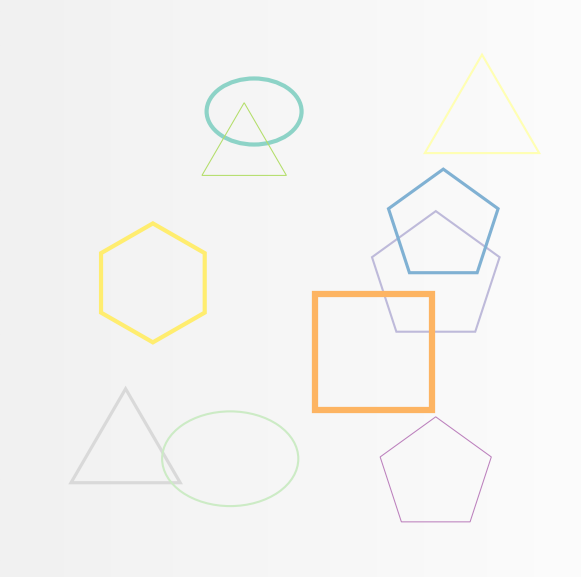[{"shape": "oval", "thickness": 2, "radius": 0.41, "center": [0.437, 0.806]}, {"shape": "triangle", "thickness": 1, "radius": 0.57, "center": [0.829, 0.791]}, {"shape": "pentagon", "thickness": 1, "radius": 0.58, "center": [0.75, 0.518]}, {"shape": "pentagon", "thickness": 1.5, "radius": 0.5, "center": [0.763, 0.607]}, {"shape": "square", "thickness": 3, "radius": 0.5, "center": [0.643, 0.389]}, {"shape": "triangle", "thickness": 0.5, "radius": 0.42, "center": [0.42, 0.737]}, {"shape": "triangle", "thickness": 1.5, "radius": 0.54, "center": [0.216, 0.217]}, {"shape": "pentagon", "thickness": 0.5, "radius": 0.5, "center": [0.75, 0.177]}, {"shape": "oval", "thickness": 1, "radius": 0.59, "center": [0.396, 0.205]}, {"shape": "hexagon", "thickness": 2, "radius": 0.51, "center": [0.263, 0.509]}]